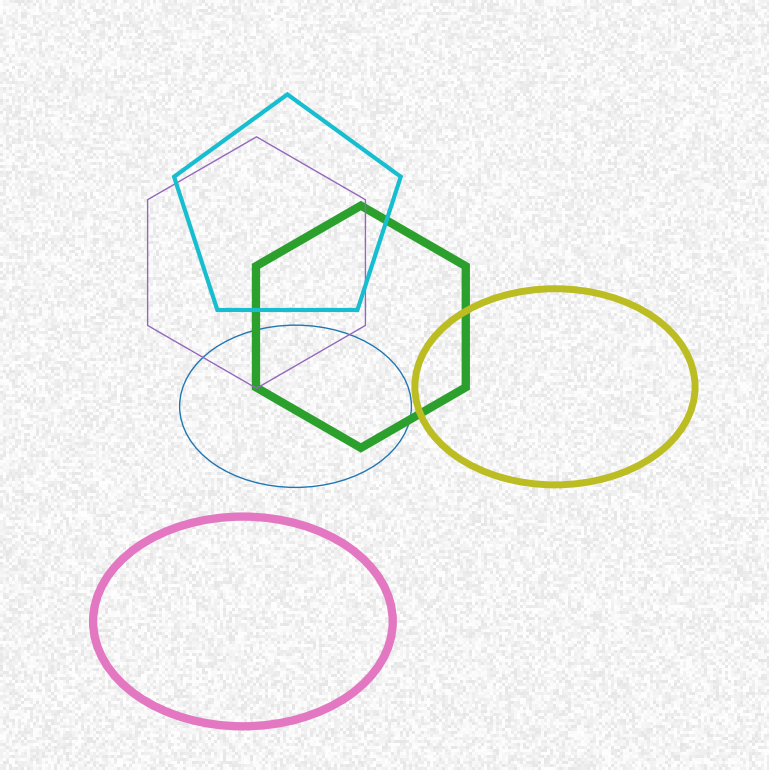[{"shape": "oval", "thickness": 0.5, "radius": 0.75, "center": [0.384, 0.472]}, {"shape": "hexagon", "thickness": 3, "radius": 0.79, "center": [0.469, 0.576]}, {"shape": "hexagon", "thickness": 0.5, "radius": 0.82, "center": [0.333, 0.659]}, {"shape": "oval", "thickness": 3, "radius": 0.97, "center": [0.315, 0.193]}, {"shape": "oval", "thickness": 2.5, "radius": 0.91, "center": [0.721, 0.498]}, {"shape": "pentagon", "thickness": 1.5, "radius": 0.77, "center": [0.373, 0.723]}]